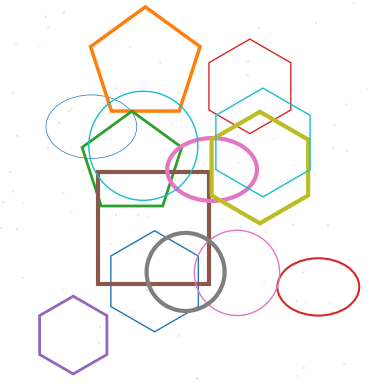[{"shape": "hexagon", "thickness": 1, "radius": 0.66, "center": [0.402, 0.269]}, {"shape": "oval", "thickness": 0.5, "radius": 0.59, "center": [0.237, 0.671]}, {"shape": "pentagon", "thickness": 2.5, "radius": 0.75, "center": [0.377, 0.833]}, {"shape": "pentagon", "thickness": 2, "radius": 0.68, "center": [0.343, 0.575]}, {"shape": "oval", "thickness": 1.5, "radius": 0.53, "center": [0.827, 0.255]}, {"shape": "hexagon", "thickness": 1, "radius": 0.61, "center": [0.649, 0.776]}, {"shape": "hexagon", "thickness": 2, "radius": 0.5, "center": [0.19, 0.13]}, {"shape": "square", "thickness": 3, "radius": 0.72, "center": [0.398, 0.408]}, {"shape": "circle", "thickness": 1, "radius": 0.55, "center": [0.616, 0.291]}, {"shape": "oval", "thickness": 3, "radius": 0.58, "center": [0.551, 0.56]}, {"shape": "circle", "thickness": 3, "radius": 0.51, "center": [0.482, 0.294]}, {"shape": "hexagon", "thickness": 3, "radius": 0.72, "center": [0.675, 0.565]}, {"shape": "hexagon", "thickness": 1, "radius": 0.71, "center": [0.683, 0.63]}, {"shape": "circle", "thickness": 1, "radius": 0.71, "center": [0.372, 0.621]}]